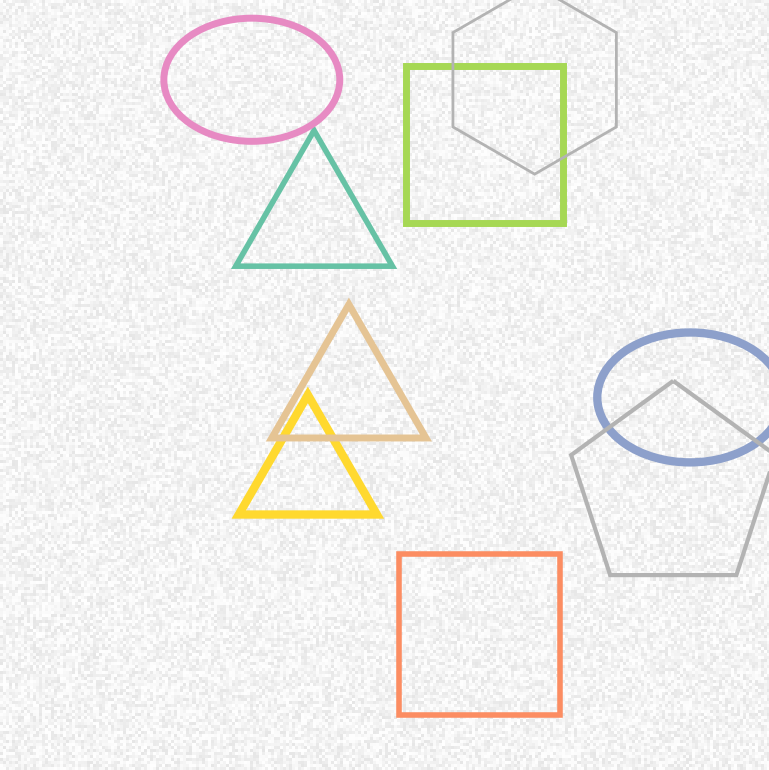[{"shape": "triangle", "thickness": 2, "radius": 0.59, "center": [0.408, 0.713]}, {"shape": "square", "thickness": 2, "radius": 0.52, "center": [0.623, 0.176]}, {"shape": "oval", "thickness": 3, "radius": 0.6, "center": [0.896, 0.484]}, {"shape": "oval", "thickness": 2.5, "radius": 0.57, "center": [0.327, 0.896]}, {"shape": "square", "thickness": 2.5, "radius": 0.51, "center": [0.629, 0.813]}, {"shape": "triangle", "thickness": 3, "radius": 0.52, "center": [0.4, 0.384]}, {"shape": "triangle", "thickness": 2.5, "radius": 0.58, "center": [0.453, 0.489]}, {"shape": "hexagon", "thickness": 1, "radius": 0.61, "center": [0.694, 0.896]}, {"shape": "pentagon", "thickness": 1.5, "radius": 0.7, "center": [0.874, 0.366]}]